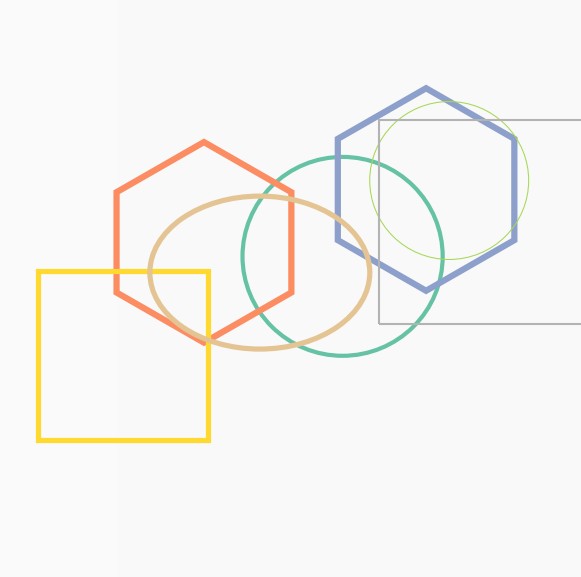[{"shape": "circle", "thickness": 2, "radius": 0.86, "center": [0.589, 0.555]}, {"shape": "hexagon", "thickness": 3, "radius": 0.87, "center": [0.351, 0.579]}, {"shape": "hexagon", "thickness": 3, "radius": 0.88, "center": [0.733, 0.671]}, {"shape": "circle", "thickness": 0.5, "radius": 0.68, "center": [0.773, 0.687]}, {"shape": "square", "thickness": 2.5, "radius": 0.73, "center": [0.211, 0.383]}, {"shape": "oval", "thickness": 2.5, "radius": 0.95, "center": [0.447, 0.527]}, {"shape": "square", "thickness": 1, "radius": 0.88, "center": [0.828, 0.615]}]